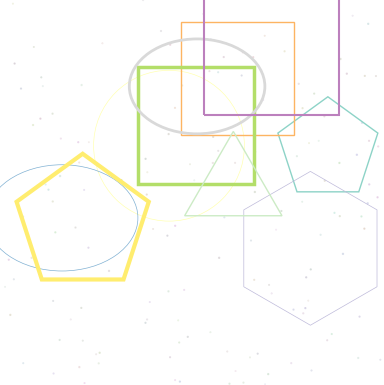[{"shape": "pentagon", "thickness": 1, "radius": 0.68, "center": [0.852, 0.612]}, {"shape": "circle", "thickness": 0.5, "radius": 0.98, "center": [0.439, 0.622]}, {"shape": "hexagon", "thickness": 0.5, "radius": 1.0, "center": [0.806, 0.355]}, {"shape": "oval", "thickness": 0.5, "radius": 0.99, "center": [0.161, 0.434]}, {"shape": "square", "thickness": 1, "radius": 0.73, "center": [0.616, 0.796]}, {"shape": "square", "thickness": 2.5, "radius": 0.76, "center": [0.509, 0.674]}, {"shape": "oval", "thickness": 2, "radius": 0.88, "center": [0.512, 0.776]}, {"shape": "square", "thickness": 1.5, "radius": 0.88, "center": [0.705, 0.878]}, {"shape": "triangle", "thickness": 1, "radius": 0.73, "center": [0.606, 0.513]}, {"shape": "pentagon", "thickness": 3, "radius": 0.9, "center": [0.215, 0.42]}]